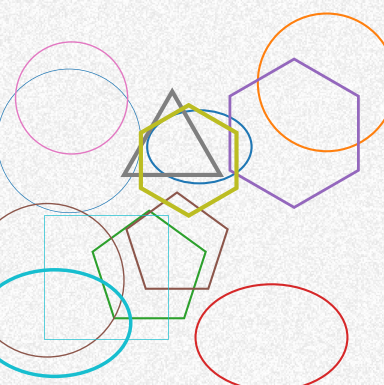[{"shape": "oval", "thickness": 1.5, "radius": 0.68, "center": [0.518, 0.619]}, {"shape": "circle", "thickness": 0.5, "radius": 0.93, "center": [0.179, 0.634]}, {"shape": "circle", "thickness": 1.5, "radius": 0.89, "center": [0.849, 0.786]}, {"shape": "pentagon", "thickness": 1.5, "radius": 0.77, "center": [0.387, 0.298]}, {"shape": "oval", "thickness": 1.5, "radius": 0.99, "center": [0.705, 0.123]}, {"shape": "hexagon", "thickness": 2, "radius": 0.96, "center": [0.764, 0.654]}, {"shape": "pentagon", "thickness": 1.5, "radius": 0.69, "center": [0.46, 0.362]}, {"shape": "circle", "thickness": 1, "radius": 1.0, "center": [0.123, 0.272]}, {"shape": "circle", "thickness": 1, "radius": 0.73, "center": [0.186, 0.746]}, {"shape": "triangle", "thickness": 3, "radius": 0.72, "center": [0.447, 0.618]}, {"shape": "hexagon", "thickness": 3, "radius": 0.72, "center": [0.49, 0.583]}, {"shape": "square", "thickness": 0.5, "radius": 0.81, "center": [0.275, 0.28]}, {"shape": "oval", "thickness": 2.5, "radius": 0.99, "center": [0.142, 0.161]}]